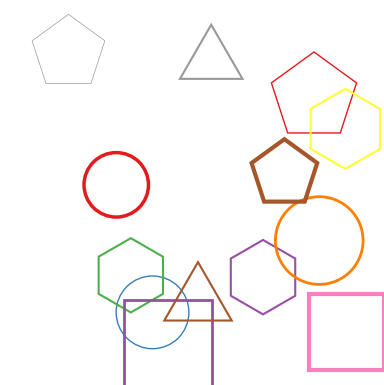[{"shape": "pentagon", "thickness": 1, "radius": 0.58, "center": [0.816, 0.749]}, {"shape": "circle", "thickness": 2.5, "radius": 0.42, "center": [0.302, 0.52]}, {"shape": "circle", "thickness": 1, "radius": 0.47, "center": [0.396, 0.189]}, {"shape": "hexagon", "thickness": 1.5, "radius": 0.48, "center": [0.34, 0.285]}, {"shape": "square", "thickness": 2, "radius": 0.57, "center": [0.437, 0.106]}, {"shape": "hexagon", "thickness": 1.5, "radius": 0.48, "center": [0.683, 0.28]}, {"shape": "circle", "thickness": 2, "radius": 0.57, "center": [0.829, 0.375]}, {"shape": "hexagon", "thickness": 1.5, "radius": 0.52, "center": [0.897, 0.665]}, {"shape": "pentagon", "thickness": 3, "radius": 0.45, "center": [0.739, 0.549]}, {"shape": "triangle", "thickness": 1.5, "radius": 0.51, "center": [0.514, 0.218]}, {"shape": "square", "thickness": 3, "radius": 0.49, "center": [0.899, 0.138]}, {"shape": "triangle", "thickness": 1.5, "radius": 0.47, "center": [0.549, 0.842]}, {"shape": "pentagon", "thickness": 0.5, "radius": 0.5, "center": [0.178, 0.863]}]